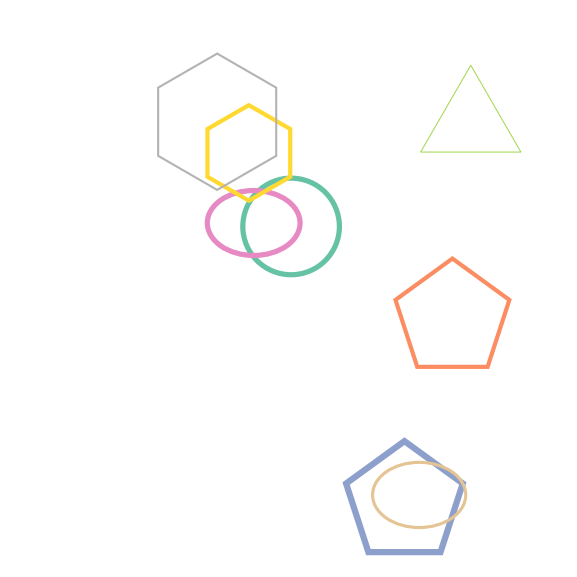[{"shape": "circle", "thickness": 2.5, "radius": 0.42, "center": [0.504, 0.607]}, {"shape": "pentagon", "thickness": 2, "radius": 0.52, "center": [0.783, 0.448]}, {"shape": "pentagon", "thickness": 3, "radius": 0.53, "center": [0.7, 0.129]}, {"shape": "oval", "thickness": 2.5, "radius": 0.4, "center": [0.439, 0.613]}, {"shape": "triangle", "thickness": 0.5, "radius": 0.5, "center": [0.815, 0.786]}, {"shape": "hexagon", "thickness": 2, "radius": 0.41, "center": [0.431, 0.734]}, {"shape": "oval", "thickness": 1.5, "radius": 0.4, "center": [0.726, 0.142]}, {"shape": "hexagon", "thickness": 1, "radius": 0.59, "center": [0.376, 0.788]}]